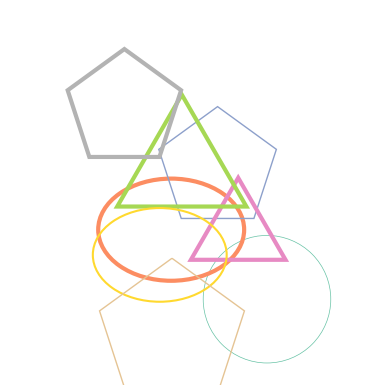[{"shape": "circle", "thickness": 0.5, "radius": 0.83, "center": [0.693, 0.223]}, {"shape": "oval", "thickness": 3, "radius": 0.95, "center": [0.445, 0.403]}, {"shape": "pentagon", "thickness": 1, "radius": 0.8, "center": [0.565, 0.562]}, {"shape": "triangle", "thickness": 3, "radius": 0.71, "center": [0.619, 0.396]}, {"shape": "triangle", "thickness": 3, "radius": 0.97, "center": [0.472, 0.56]}, {"shape": "oval", "thickness": 1.5, "radius": 0.87, "center": [0.415, 0.338]}, {"shape": "pentagon", "thickness": 1, "radius": 0.99, "center": [0.447, 0.131]}, {"shape": "pentagon", "thickness": 3, "radius": 0.77, "center": [0.323, 0.718]}]